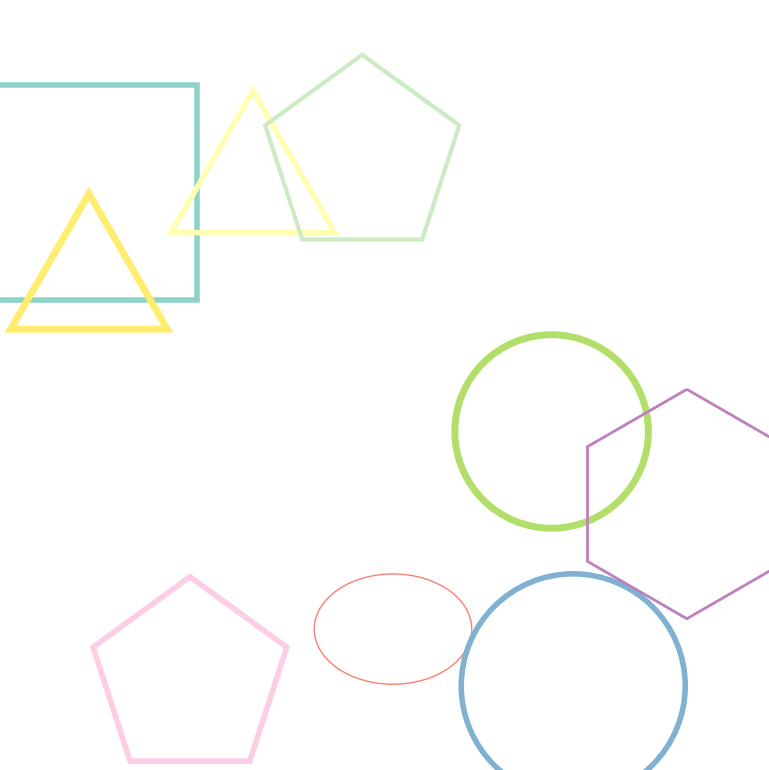[{"shape": "square", "thickness": 2, "radius": 0.7, "center": [0.117, 0.75]}, {"shape": "triangle", "thickness": 2, "radius": 0.61, "center": [0.328, 0.759]}, {"shape": "oval", "thickness": 0.5, "radius": 0.51, "center": [0.51, 0.183]}, {"shape": "circle", "thickness": 2, "radius": 0.73, "center": [0.744, 0.109]}, {"shape": "circle", "thickness": 2.5, "radius": 0.63, "center": [0.716, 0.44]}, {"shape": "pentagon", "thickness": 2, "radius": 0.66, "center": [0.247, 0.119]}, {"shape": "hexagon", "thickness": 1, "radius": 0.74, "center": [0.892, 0.345]}, {"shape": "pentagon", "thickness": 1.5, "radius": 0.66, "center": [0.47, 0.796]}, {"shape": "triangle", "thickness": 2.5, "radius": 0.59, "center": [0.116, 0.631]}]